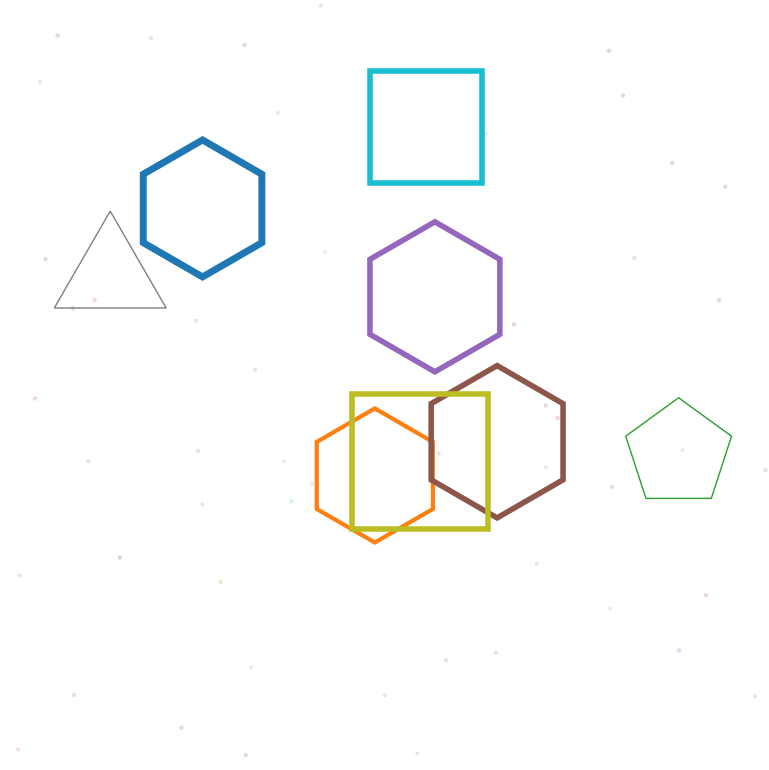[{"shape": "hexagon", "thickness": 2.5, "radius": 0.44, "center": [0.263, 0.729]}, {"shape": "hexagon", "thickness": 1.5, "radius": 0.44, "center": [0.487, 0.383]}, {"shape": "pentagon", "thickness": 0.5, "radius": 0.36, "center": [0.881, 0.411]}, {"shape": "hexagon", "thickness": 2, "radius": 0.49, "center": [0.565, 0.615]}, {"shape": "hexagon", "thickness": 2, "radius": 0.49, "center": [0.646, 0.426]}, {"shape": "triangle", "thickness": 0.5, "radius": 0.42, "center": [0.143, 0.642]}, {"shape": "square", "thickness": 2, "radius": 0.44, "center": [0.546, 0.401]}, {"shape": "square", "thickness": 2, "radius": 0.36, "center": [0.553, 0.835]}]